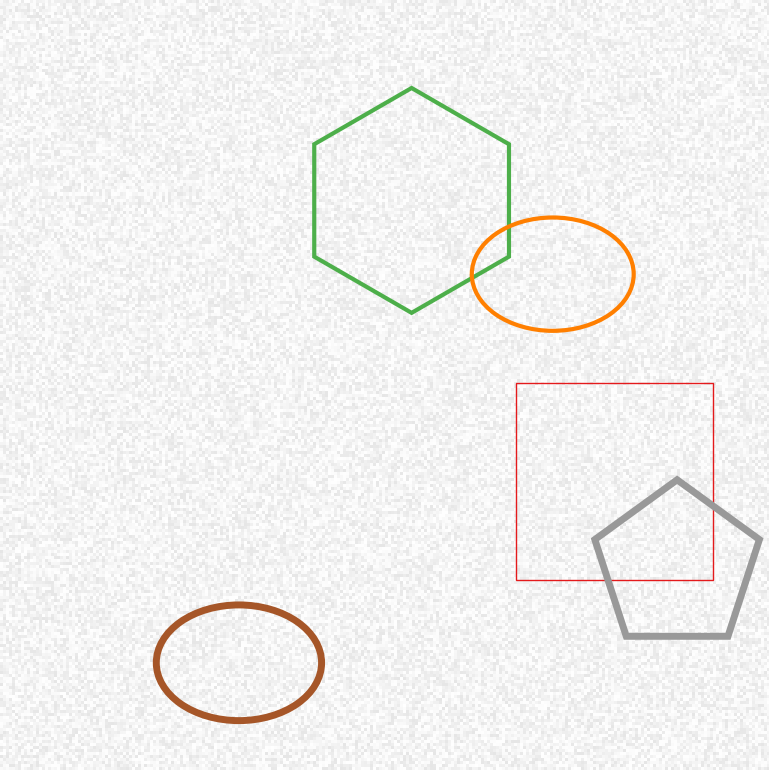[{"shape": "square", "thickness": 0.5, "radius": 0.64, "center": [0.798, 0.375]}, {"shape": "hexagon", "thickness": 1.5, "radius": 0.73, "center": [0.535, 0.74]}, {"shape": "oval", "thickness": 1.5, "radius": 0.53, "center": [0.718, 0.644]}, {"shape": "oval", "thickness": 2.5, "radius": 0.54, "center": [0.31, 0.139]}, {"shape": "pentagon", "thickness": 2.5, "radius": 0.56, "center": [0.879, 0.265]}]